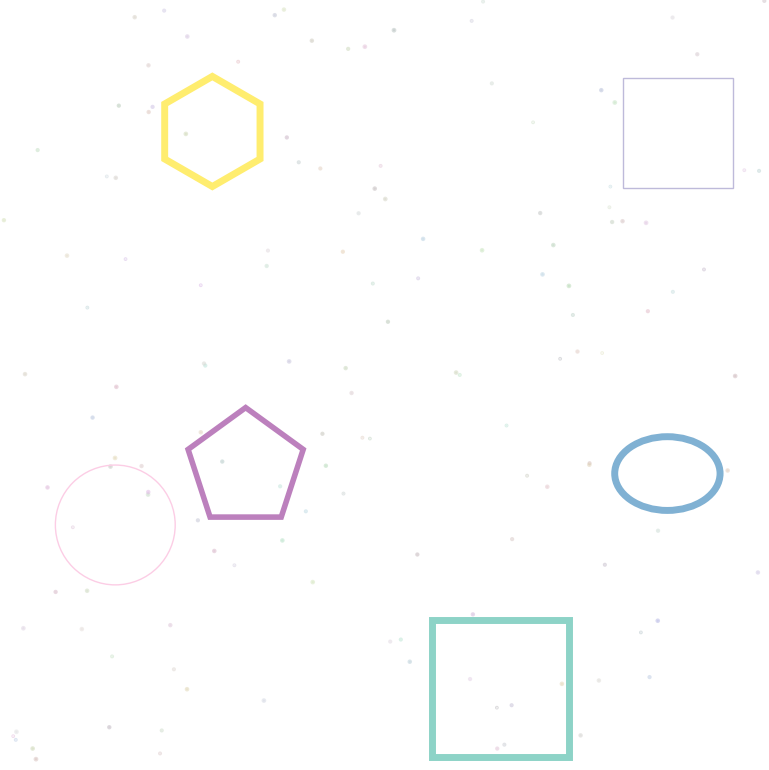[{"shape": "square", "thickness": 2.5, "radius": 0.45, "center": [0.65, 0.105]}, {"shape": "square", "thickness": 0.5, "radius": 0.36, "center": [0.881, 0.827]}, {"shape": "oval", "thickness": 2.5, "radius": 0.34, "center": [0.867, 0.385]}, {"shape": "circle", "thickness": 0.5, "radius": 0.39, "center": [0.15, 0.318]}, {"shape": "pentagon", "thickness": 2, "radius": 0.39, "center": [0.319, 0.392]}, {"shape": "hexagon", "thickness": 2.5, "radius": 0.36, "center": [0.276, 0.829]}]